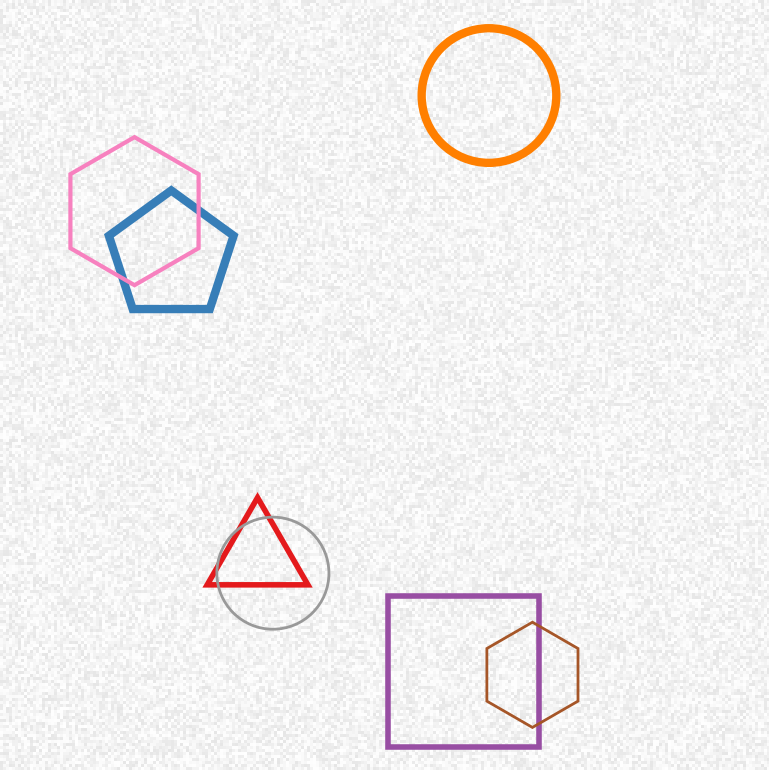[{"shape": "triangle", "thickness": 2, "radius": 0.38, "center": [0.334, 0.278]}, {"shape": "pentagon", "thickness": 3, "radius": 0.43, "center": [0.222, 0.668]}, {"shape": "square", "thickness": 2, "radius": 0.49, "center": [0.602, 0.128]}, {"shape": "circle", "thickness": 3, "radius": 0.44, "center": [0.635, 0.876]}, {"shape": "hexagon", "thickness": 1, "radius": 0.34, "center": [0.691, 0.124]}, {"shape": "hexagon", "thickness": 1.5, "radius": 0.48, "center": [0.175, 0.726]}, {"shape": "circle", "thickness": 1, "radius": 0.36, "center": [0.354, 0.256]}]